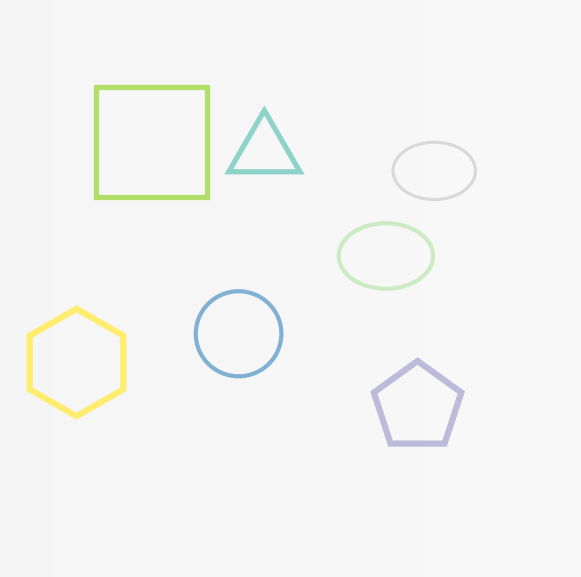[{"shape": "triangle", "thickness": 2.5, "radius": 0.35, "center": [0.455, 0.737]}, {"shape": "pentagon", "thickness": 3, "radius": 0.4, "center": [0.718, 0.295]}, {"shape": "circle", "thickness": 2, "radius": 0.37, "center": [0.41, 0.421]}, {"shape": "square", "thickness": 2.5, "radius": 0.48, "center": [0.261, 0.754]}, {"shape": "oval", "thickness": 1.5, "radius": 0.35, "center": [0.747, 0.703]}, {"shape": "oval", "thickness": 2, "radius": 0.41, "center": [0.664, 0.556]}, {"shape": "hexagon", "thickness": 3, "radius": 0.46, "center": [0.132, 0.371]}]